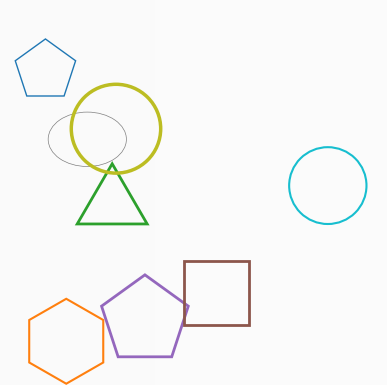[{"shape": "pentagon", "thickness": 1, "radius": 0.41, "center": [0.117, 0.817]}, {"shape": "hexagon", "thickness": 1.5, "radius": 0.55, "center": [0.171, 0.114]}, {"shape": "triangle", "thickness": 2, "radius": 0.52, "center": [0.29, 0.47]}, {"shape": "pentagon", "thickness": 2, "radius": 0.59, "center": [0.374, 0.168]}, {"shape": "square", "thickness": 2, "radius": 0.42, "center": [0.559, 0.238]}, {"shape": "oval", "thickness": 0.5, "radius": 0.5, "center": [0.225, 0.638]}, {"shape": "circle", "thickness": 2.5, "radius": 0.58, "center": [0.299, 0.666]}, {"shape": "circle", "thickness": 1.5, "radius": 0.5, "center": [0.846, 0.518]}]